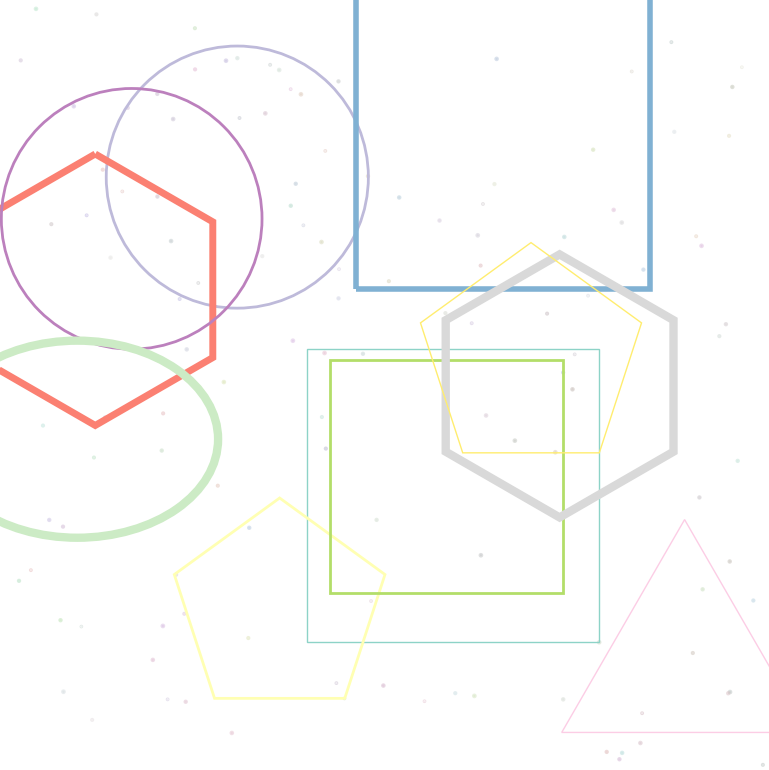[{"shape": "square", "thickness": 0.5, "radius": 0.95, "center": [0.588, 0.357]}, {"shape": "pentagon", "thickness": 1, "radius": 0.72, "center": [0.363, 0.209]}, {"shape": "circle", "thickness": 1, "radius": 0.85, "center": [0.308, 0.77]}, {"shape": "hexagon", "thickness": 2.5, "radius": 0.88, "center": [0.124, 0.624]}, {"shape": "square", "thickness": 2, "radius": 0.96, "center": [0.654, 0.815]}, {"shape": "square", "thickness": 1, "radius": 0.76, "center": [0.58, 0.381]}, {"shape": "triangle", "thickness": 0.5, "radius": 0.92, "center": [0.889, 0.141]}, {"shape": "hexagon", "thickness": 3, "radius": 0.85, "center": [0.727, 0.499]}, {"shape": "circle", "thickness": 1, "radius": 0.85, "center": [0.171, 0.716]}, {"shape": "oval", "thickness": 3, "radius": 0.91, "center": [0.1, 0.43]}, {"shape": "pentagon", "thickness": 0.5, "radius": 0.75, "center": [0.69, 0.534]}]